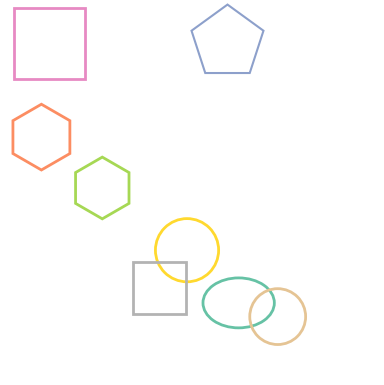[{"shape": "oval", "thickness": 2, "radius": 0.46, "center": [0.62, 0.213]}, {"shape": "hexagon", "thickness": 2, "radius": 0.43, "center": [0.108, 0.644]}, {"shape": "pentagon", "thickness": 1.5, "radius": 0.49, "center": [0.591, 0.89]}, {"shape": "square", "thickness": 2, "radius": 0.46, "center": [0.129, 0.887]}, {"shape": "hexagon", "thickness": 2, "radius": 0.4, "center": [0.266, 0.512]}, {"shape": "circle", "thickness": 2, "radius": 0.41, "center": [0.486, 0.35]}, {"shape": "circle", "thickness": 2, "radius": 0.36, "center": [0.721, 0.178]}, {"shape": "square", "thickness": 2, "radius": 0.34, "center": [0.415, 0.252]}]